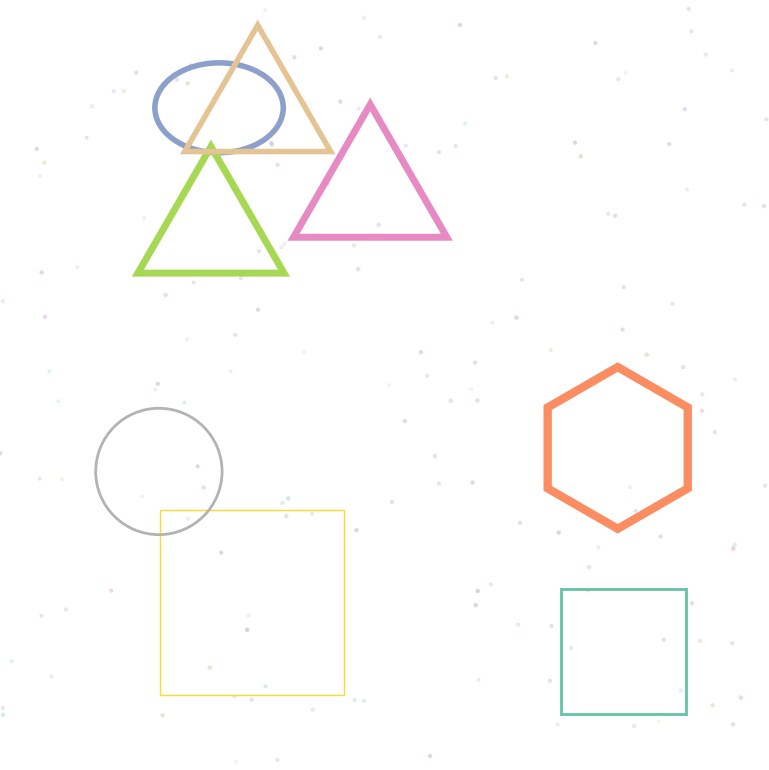[{"shape": "square", "thickness": 1, "radius": 0.41, "center": [0.81, 0.154]}, {"shape": "hexagon", "thickness": 3, "radius": 0.53, "center": [0.802, 0.418]}, {"shape": "oval", "thickness": 2, "radius": 0.42, "center": [0.284, 0.86]}, {"shape": "triangle", "thickness": 2.5, "radius": 0.57, "center": [0.481, 0.749]}, {"shape": "triangle", "thickness": 2.5, "radius": 0.55, "center": [0.274, 0.7]}, {"shape": "square", "thickness": 0.5, "radius": 0.6, "center": [0.327, 0.217]}, {"shape": "triangle", "thickness": 2, "radius": 0.55, "center": [0.335, 0.858]}, {"shape": "circle", "thickness": 1, "radius": 0.41, "center": [0.206, 0.388]}]